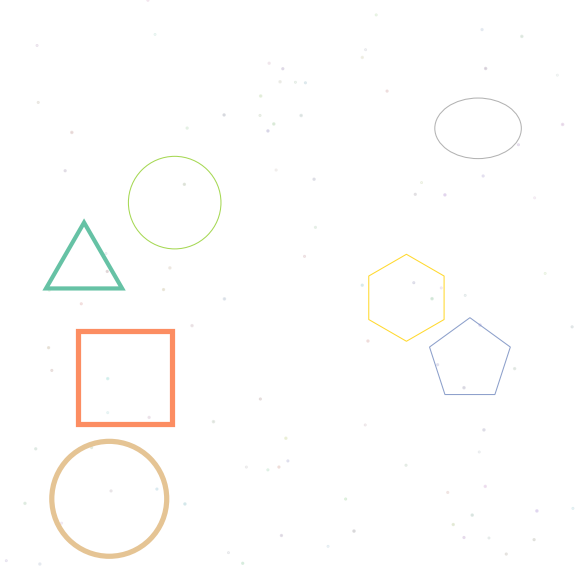[{"shape": "triangle", "thickness": 2, "radius": 0.38, "center": [0.146, 0.538]}, {"shape": "square", "thickness": 2.5, "radius": 0.4, "center": [0.217, 0.346]}, {"shape": "pentagon", "thickness": 0.5, "radius": 0.37, "center": [0.814, 0.375]}, {"shape": "circle", "thickness": 0.5, "radius": 0.4, "center": [0.302, 0.648]}, {"shape": "hexagon", "thickness": 0.5, "radius": 0.38, "center": [0.704, 0.484]}, {"shape": "circle", "thickness": 2.5, "radius": 0.5, "center": [0.189, 0.135]}, {"shape": "oval", "thickness": 0.5, "radius": 0.37, "center": [0.828, 0.777]}]